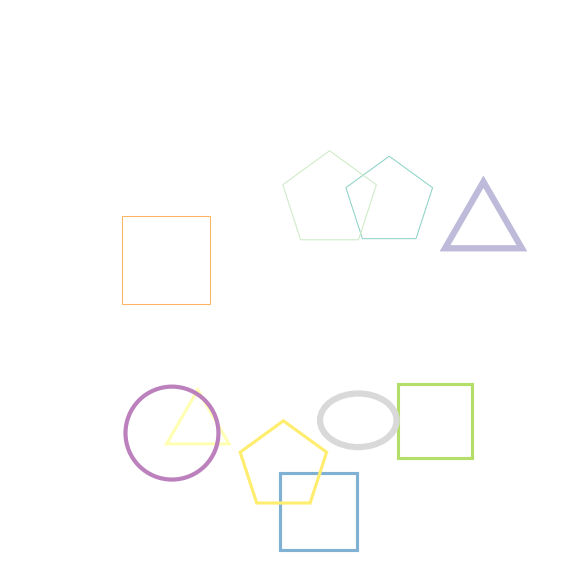[{"shape": "pentagon", "thickness": 0.5, "radius": 0.39, "center": [0.674, 0.65]}, {"shape": "triangle", "thickness": 1.5, "radius": 0.31, "center": [0.342, 0.262]}, {"shape": "triangle", "thickness": 3, "radius": 0.38, "center": [0.837, 0.608]}, {"shape": "square", "thickness": 1.5, "radius": 0.34, "center": [0.551, 0.113]}, {"shape": "square", "thickness": 0.5, "radius": 0.38, "center": [0.287, 0.549]}, {"shape": "square", "thickness": 1.5, "radius": 0.32, "center": [0.753, 0.27]}, {"shape": "oval", "thickness": 3, "radius": 0.33, "center": [0.62, 0.271]}, {"shape": "circle", "thickness": 2, "radius": 0.4, "center": [0.298, 0.249]}, {"shape": "pentagon", "thickness": 0.5, "radius": 0.43, "center": [0.571, 0.653]}, {"shape": "pentagon", "thickness": 1.5, "radius": 0.39, "center": [0.491, 0.192]}]